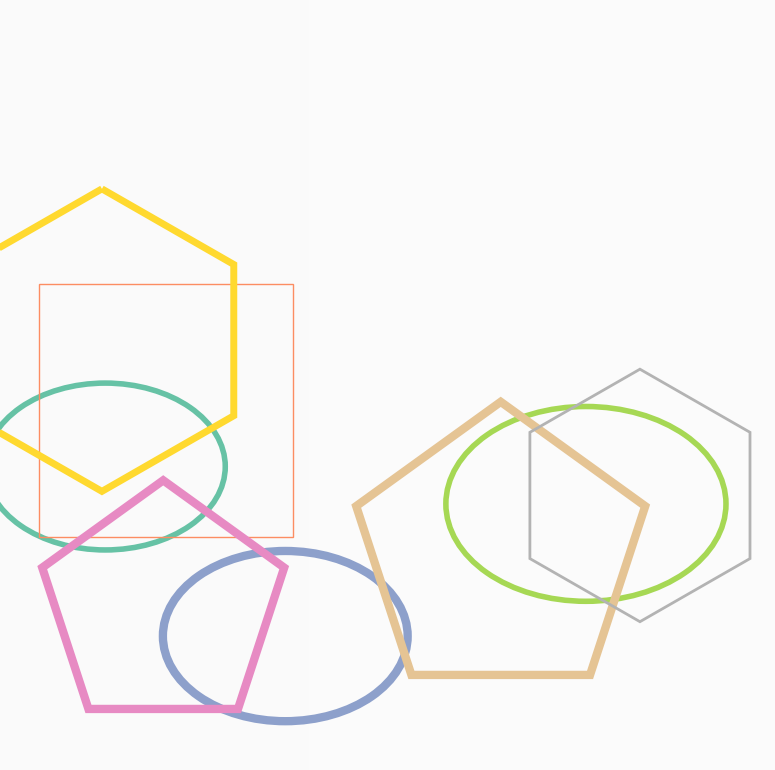[{"shape": "oval", "thickness": 2, "radius": 0.77, "center": [0.136, 0.394]}, {"shape": "square", "thickness": 0.5, "radius": 0.82, "center": [0.214, 0.467]}, {"shape": "oval", "thickness": 3, "radius": 0.79, "center": [0.368, 0.174]}, {"shape": "pentagon", "thickness": 3, "radius": 0.82, "center": [0.211, 0.212]}, {"shape": "oval", "thickness": 2, "radius": 0.9, "center": [0.756, 0.346]}, {"shape": "hexagon", "thickness": 2.5, "radius": 0.98, "center": [0.132, 0.558]}, {"shape": "pentagon", "thickness": 3, "radius": 0.98, "center": [0.646, 0.282]}, {"shape": "hexagon", "thickness": 1, "radius": 0.82, "center": [0.826, 0.357]}]